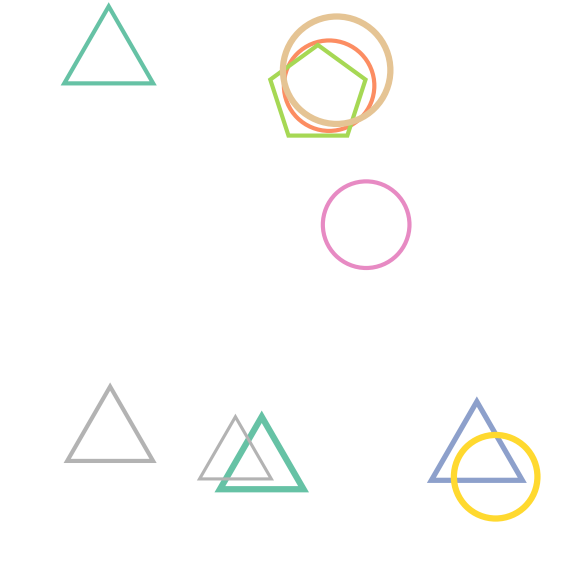[{"shape": "triangle", "thickness": 2, "radius": 0.44, "center": [0.188, 0.899]}, {"shape": "triangle", "thickness": 3, "radius": 0.42, "center": [0.453, 0.194]}, {"shape": "circle", "thickness": 2, "radius": 0.39, "center": [0.57, 0.851]}, {"shape": "triangle", "thickness": 2.5, "radius": 0.45, "center": [0.826, 0.213]}, {"shape": "circle", "thickness": 2, "radius": 0.37, "center": [0.634, 0.61]}, {"shape": "pentagon", "thickness": 2, "radius": 0.43, "center": [0.55, 0.834]}, {"shape": "circle", "thickness": 3, "radius": 0.36, "center": [0.858, 0.174]}, {"shape": "circle", "thickness": 3, "radius": 0.47, "center": [0.583, 0.878]}, {"shape": "triangle", "thickness": 1.5, "radius": 0.36, "center": [0.408, 0.206]}, {"shape": "triangle", "thickness": 2, "radius": 0.43, "center": [0.191, 0.244]}]